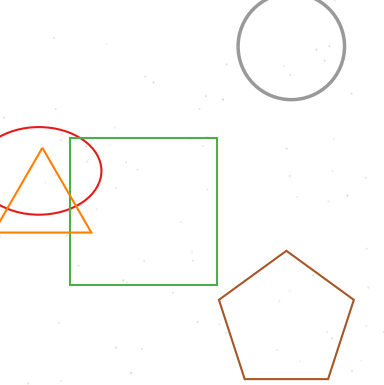[{"shape": "oval", "thickness": 1.5, "radius": 0.81, "center": [0.101, 0.556]}, {"shape": "square", "thickness": 1.5, "radius": 0.95, "center": [0.373, 0.451]}, {"shape": "triangle", "thickness": 1.5, "radius": 0.73, "center": [0.11, 0.469]}, {"shape": "pentagon", "thickness": 1.5, "radius": 0.92, "center": [0.744, 0.164]}, {"shape": "circle", "thickness": 2.5, "radius": 0.69, "center": [0.757, 0.879]}]